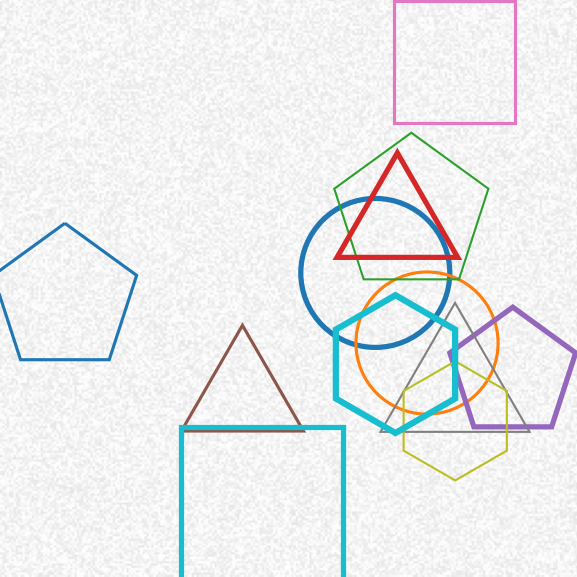[{"shape": "circle", "thickness": 2.5, "radius": 0.64, "center": [0.65, 0.527]}, {"shape": "pentagon", "thickness": 1.5, "radius": 0.65, "center": [0.112, 0.482]}, {"shape": "circle", "thickness": 1.5, "radius": 0.62, "center": [0.739, 0.405]}, {"shape": "pentagon", "thickness": 1, "radius": 0.7, "center": [0.712, 0.629]}, {"shape": "triangle", "thickness": 2.5, "radius": 0.6, "center": [0.688, 0.614]}, {"shape": "pentagon", "thickness": 2.5, "radius": 0.57, "center": [0.888, 0.353]}, {"shape": "triangle", "thickness": 1.5, "radius": 0.61, "center": [0.42, 0.314]}, {"shape": "square", "thickness": 1.5, "radius": 0.53, "center": [0.787, 0.892]}, {"shape": "triangle", "thickness": 1, "radius": 0.74, "center": [0.788, 0.326]}, {"shape": "hexagon", "thickness": 1, "radius": 0.52, "center": [0.788, 0.27]}, {"shape": "square", "thickness": 2.5, "radius": 0.7, "center": [0.453, 0.12]}, {"shape": "hexagon", "thickness": 3, "radius": 0.6, "center": [0.685, 0.369]}]